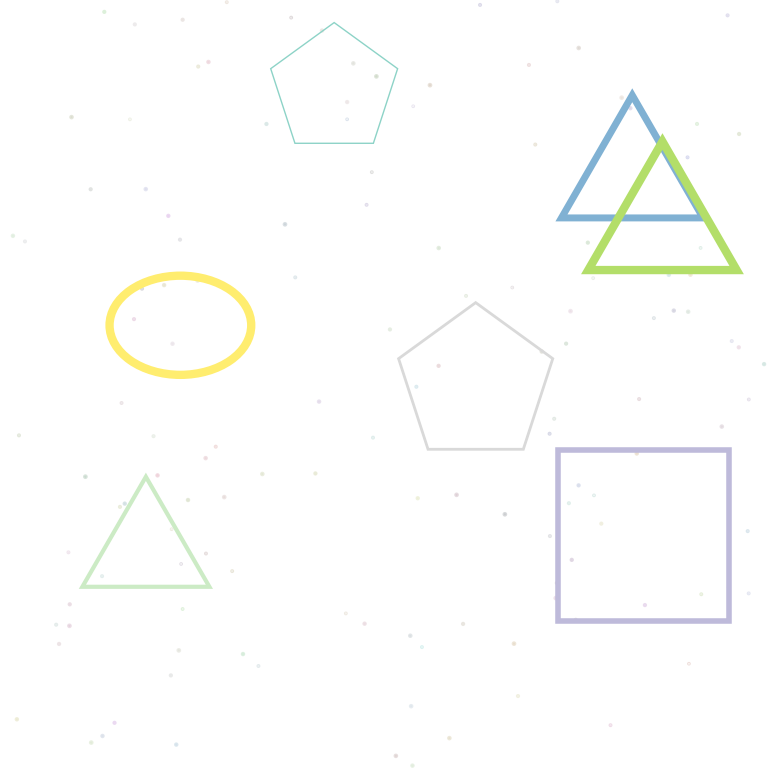[{"shape": "pentagon", "thickness": 0.5, "radius": 0.43, "center": [0.434, 0.884]}, {"shape": "square", "thickness": 2, "radius": 0.55, "center": [0.836, 0.305]}, {"shape": "triangle", "thickness": 2.5, "radius": 0.53, "center": [0.821, 0.77]}, {"shape": "triangle", "thickness": 3, "radius": 0.56, "center": [0.86, 0.705]}, {"shape": "pentagon", "thickness": 1, "radius": 0.53, "center": [0.618, 0.502]}, {"shape": "triangle", "thickness": 1.5, "radius": 0.48, "center": [0.189, 0.286]}, {"shape": "oval", "thickness": 3, "radius": 0.46, "center": [0.234, 0.578]}]